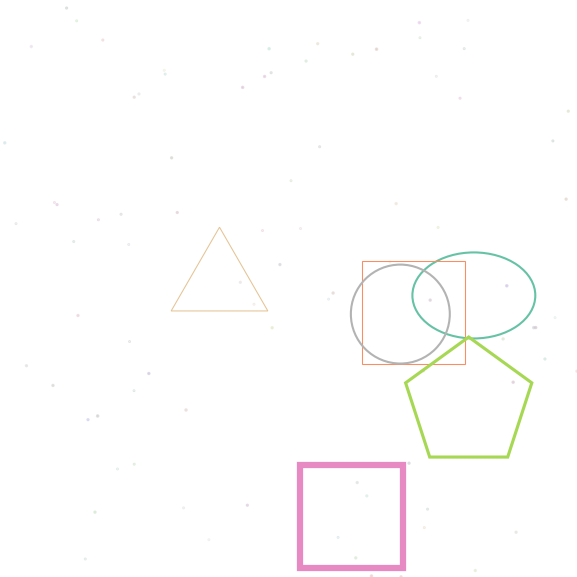[{"shape": "oval", "thickness": 1, "radius": 0.53, "center": [0.821, 0.488]}, {"shape": "square", "thickness": 0.5, "radius": 0.45, "center": [0.716, 0.458]}, {"shape": "square", "thickness": 3, "radius": 0.45, "center": [0.609, 0.105]}, {"shape": "pentagon", "thickness": 1.5, "radius": 0.57, "center": [0.812, 0.301]}, {"shape": "triangle", "thickness": 0.5, "radius": 0.48, "center": [0.38, 0.509]}, {"shape": "circle", "thickness": 1, "radius": 0.43, "center": [0.693, 0.455]}]